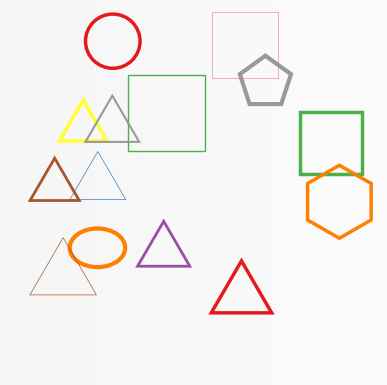[{"shape": "circle", "thickness": 2.5, "radius": 0.35, "center": [0.291, 0.893]}, {"shape": "triangle", "thickness": 2.5, "radius": 0.45, "center": [0.623, 0.232]}, {"shape": "triangle", "thickness": 0.5, "radius": 0.42, "center": [0.252, 0.523]}, {"shape": "square", "thickness": 1, "radius": 0.5, "center": [0.43, 0.706]}, {"shape": "square", "thickness": 2.5, "radius": 0.4, "center": [0.854, 0.629]}, {"shape": "triangle", "thickness": 2, "radius": 0.39, "center": [0.422, 0.347]}, {"shape": "oval", "thickness": 3, "radius": 0.36, "center": [0.251, 0.356]}, {"shape": "hexagon", "thickness": 2.5, "radius": 0.47, "center": [0.876, 0.476]}, {"shape": "triangle", "thickness": 2.5, "radius": 0.35, "center": [0.214, 0.669]}, {"shape": "triangle", "thickness": 0.5, "radius": 0.5, "center": [0.163, 0.284]}, {"shape": "triangle", "thickness": 2, "radius": 0.37, "center": [0.141, 0.516]}, {"shape": "square", "thickness": 0.5, "radius": 0.43, "center": [0.632, 0.883]}, {"shape": "pentagon", "thickness": 3, "radius": 0.35, "center": [0.685, 0.786]}, {"shape": "triangle", "thickness": 1.5, "radius": 0.4, "center": [0.29, 0.671]}]